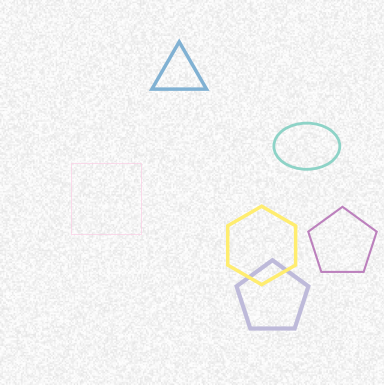[{"shape": "oval", "thickness": 2, "radius": 0.43, "center": [0.797, 0.62]}, {"shape": "pentagon", "thickness": 3, "radius": 0.49, "center": [0.708, 0.226]}, {"shape": "triangle", "thickness": 2.5, "radius": 0.41, "center": [0.465, 0.809]}, {"shape": "square", "thickness": 0.5, "radius": 0.46, "center": [0.275, 0.485]}, {"shape": "pentagon", "thickness": 1.5, "radius": 0.47, "center": [0.89, 0.369]}, {"shape": "hexagon", "thickness": 2.5, "radius": 0.51, "center": [0.68, 0.362]}]